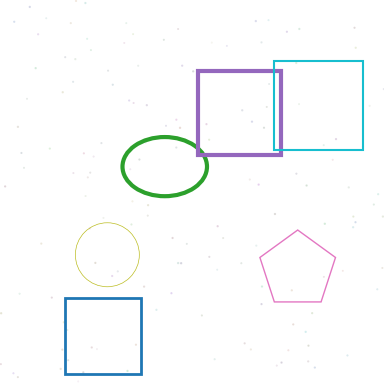[{"shape": "square", "thickness": 2, "radius": 0.49, "center": [0.268, 0.126]}, {"shape": "oval", "thickness": 3, "radius": 0.55, "center": [0.428, 0.567]}, {"shape": "square", "thickness": 3, "radius": 0.54, "center": [0.622, 0.707]}, {"shape": "pentagon", "thickness": 1, "radius": 0.52, "center": [0.773, 0.299]}, {"shape": "circle", "thickness": 0.5, "radius": 0.42, "center": [0.279, 0.338]}, {"shape": "square", "thickness": 1.5, "radius": 0.58, "center": [0.828, 0.727]}]